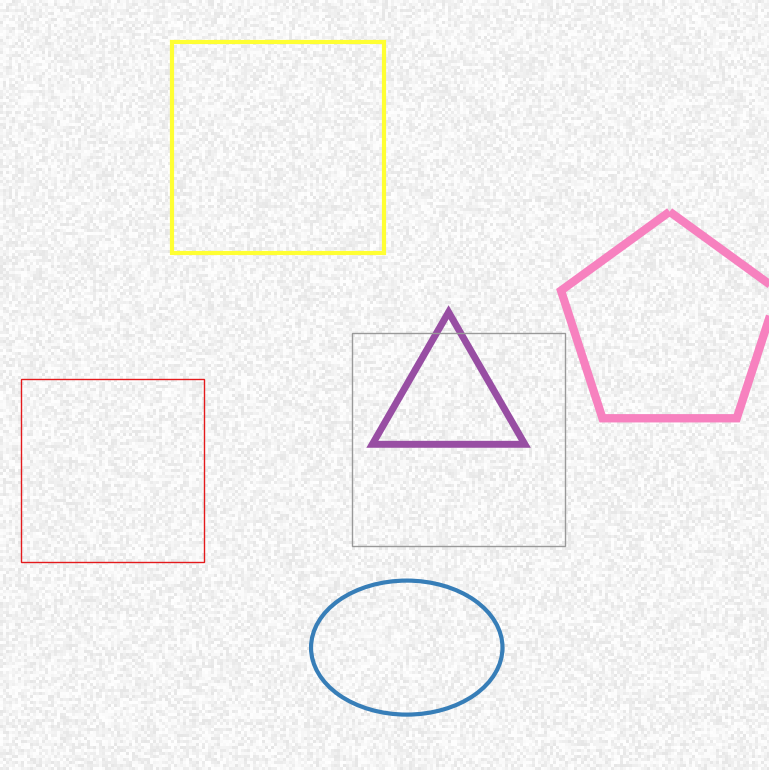[{"shape": "square", "thickness": 0.5, "radius": 0.59, "center": [0.146, 0.388]}, {"shape": "oval", "thickness": 1.5, "radius": 0.62, "center": [0.528, 0.159]}, {"shape": "triangle", "thickness": 2.5, "radius": 0.57, "center": [0.583, 0.48]}, {"shape": "square", "thickness": 1.5, "radius": 0.69, "center": [0.361, 0.808]}, {"shape": "pentagon", "thickness": 3, "radius": 0.74, "center": [0.87, 0.577]}, {"shape": "square", "thickness": 0.5, "radius": 0.69, "center": [0.595, 0.429]}]